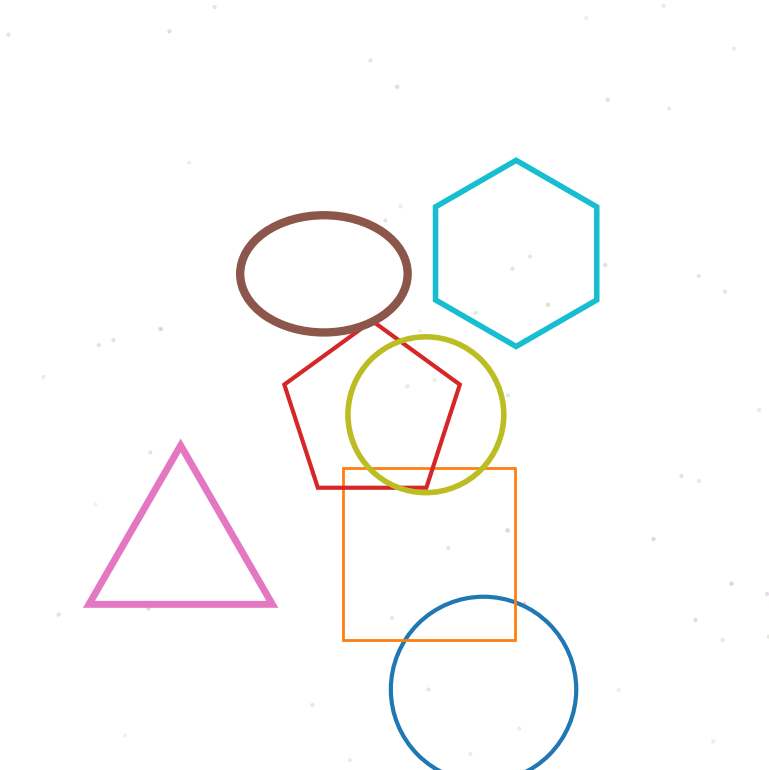[{"shape": "circle", "thickness": 1.5, "radius": 0.6, "center": [0.628, 0.105]}, {"shape": "square", "thickness": 1, "radius": 0.56, "center": [0.557, 0.281]}, {"shape": "pentagon", "thickness": 1.5, "radius": 0.6, "center": [0.483, 0.464]}, {"shape": "oval", "thickness": 3, "radius": 0.54, "center": [0.421, 0.644]}, {"shape": "triangle", "thickness": 2.5, "radius": 0.69, "center": [0.235, 0.284]}, {"shape": "circle", "thickness": 2, "radius": 0.51, "center": [0.553, 0.461]}, {"shape": "hexagon", "thickness": 2, "radius": 0.6, "center": [0.67, 0.671]}]